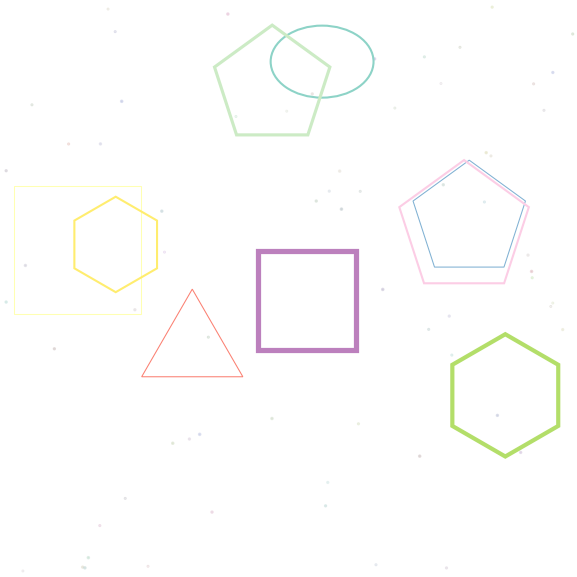[{"shape": "oval", "thickness": 1, "radius": 0.45, "center": [0.558, 0.892]}, {"shape": "square", "thickness": 0.5, "radius": 0.55, "center": [0.134, 0.566]}, {"shape": "triangle", "thickness": 0.5, "radius": 0.51, "center": [0.333, 0.397]}, {"shape": "pentagon", "thickness": 0.5, "radius": 0.51, "center": [0.813, 0.619]}, {"shape": "hexagon", "thickness": 2, "radius": 0.53, "center": [0.875, 0.315]}, {"shape": "pentagon", "thickness": 1, "radius": 0.59, "center": [0.804, 0.604]}, {"shape": "square", "thickness": 2.5, "radius": 0.42, "center": [0.532, 0.479]}, {"shape": "pentagon", "thickness": 1.5, "radius": 0.53, "center": [0.471, 0.851]}, {"shape": "hexagon", "thickness": 1, "radius": 0.41, "center": [0.2, 0.576]}]